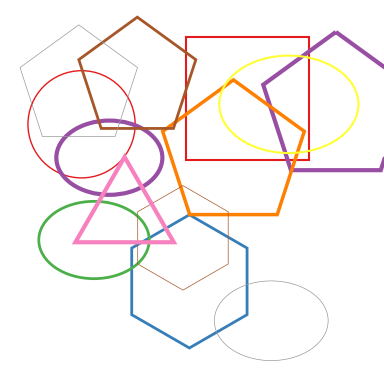[{"shape": "circle", "thickness": 1, "radius": 0.7, "center": [0.212, 0.677]}, {"shape": "square", "thickness": 1.5, "radius": 0.8, "center": [0.644, 0.745]}, {"shape": "hexagon", "thickness": 2, "radius": 0.86, "center": [0.492, 0.269]}, {"shape": "oval", "thickness": 2, "radius": 0.72, "center": [0.244, 0.377]}, {"shape": "oval", "thickness": 3, "radius": 0.69, "center": [0.284, 0.59]}, {"shape": "pentagon", "thickness": 3, "radius": 0.99, "center": [0.872, 0.719]}, {"shape": "pentagon", "thickness": 2.5, "radius": 0.97, "center": [0.606, 0.599]}, {"shape": "oval", "thickness": 1.5, "radius": 0.9, "center": [0.75, 0.729]}, {"shape": "hexagon", "thickness": 0.5, "radius": 0.68, "center": [0.475, 0.382]}, {"shape": "pentagon", "thickness": 2, "radius": 0.8, "center": [0.357, 0.796]}, {"shape": "triangle", "thickness": 3, "radius": 0.74, "center": [0.324, 0.445]}, {"shape": "oval", "thickness": 0.5, "radius": 0.74, "center": [0.705, 0.167]}, {"shape": "pentagon", "thickness": 0.5, "radius": 0.8, "center": [0.205, 0.775]}]